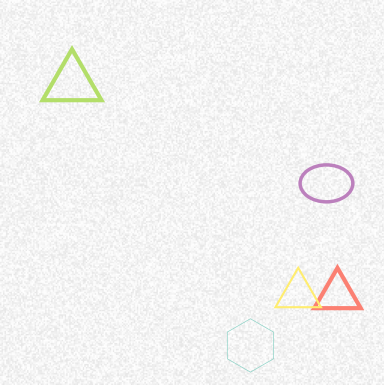[{"shape": "hexagon", "thickness": 0.5, "radius": 0.35, "center": [0.65, 0.103]}, {"shape": "triangle", "thickness": 3, "radius": 0.35, "center": [0.877, 0.234]}, {"shape": "triangle", "thickness": 3, "radius": 0.44, "center": [0.187, 0.784]}, {"shape": "oval", "thickness": 2.5, "radius": 0.34, "center": [0.848, 0.524]}, {"shape": "triangle", "thickness": 1.5, "radius": 0.34, "center": [0.775, 0.236]}]